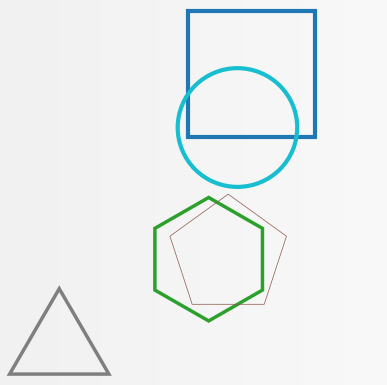[{"shape": "square", "thickness": 3, "radius": 0.82, "center": [0.65, 0.808]}, {"shape": "hexagon", "thickness": 2.5, "radius": 0.8, "center": [0.539, 0.327]}, {"shape": "pentagon", "thickness": 0.5, "radius": 0.79, "center": [0.589, 0.338]}, {"shape": "triangle", "thickness": 2.5, "radius": 0.74, "center": [0.153, 0.102]}, {"shape": "circle", "thickness": 3, "radius": 0.77, "center": [0.613, 0.669]}]